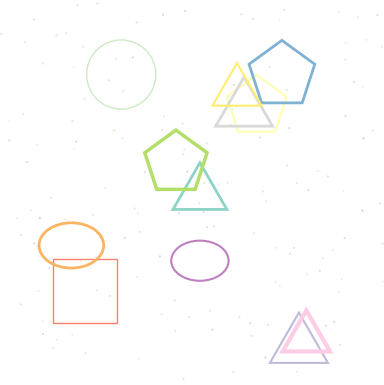[{"shape": "triangle", "thickness": 2, "radius": 0.4, "center": [0.519, 0.496]}, {"shape": "pentagon", "thickness": 1.5, "radius": 0.41, "center": [0.666, 0.724]}, {"shape": "triangle", "thickness": 1.5, "radius": 0.44, "center": [0.776, 0.101]}, {"shape": "square", "thickness": 1, "radius": 0.42, "center": [0.22, 0.244]}, {"shape": "pentagon", "thickness": 2, "radius": 0.45, "center": [0.732, 0.805]}, {"shape": "oval", "thickness": 2, "radius": 0.42, "center": [0.185, 0.363]}, {"shape": "pentagon", "thickness": 2.5, "radius": 0.43, "center": [0.457, 0.577]}, {"shape": "triangle", "thickness": 3, "radius": 0.36, "center": [0.796, 0.123]}, {"shape": "triangle", "thickness": 2, "radius": 0.43, "center": [0.634, 0.715]}, {"shape": "oval", "thickness": 1.5, "radius": 0.37, "center": [0.519, 0.323]}, {"shape": "circle", "thickness": 1, "radius": 0.45, "center": [0.315, 0.806]}, {"shape": "triangle", "thickness": 1.5, "radius": 0.37, "center": [0.616, 0.762]}]